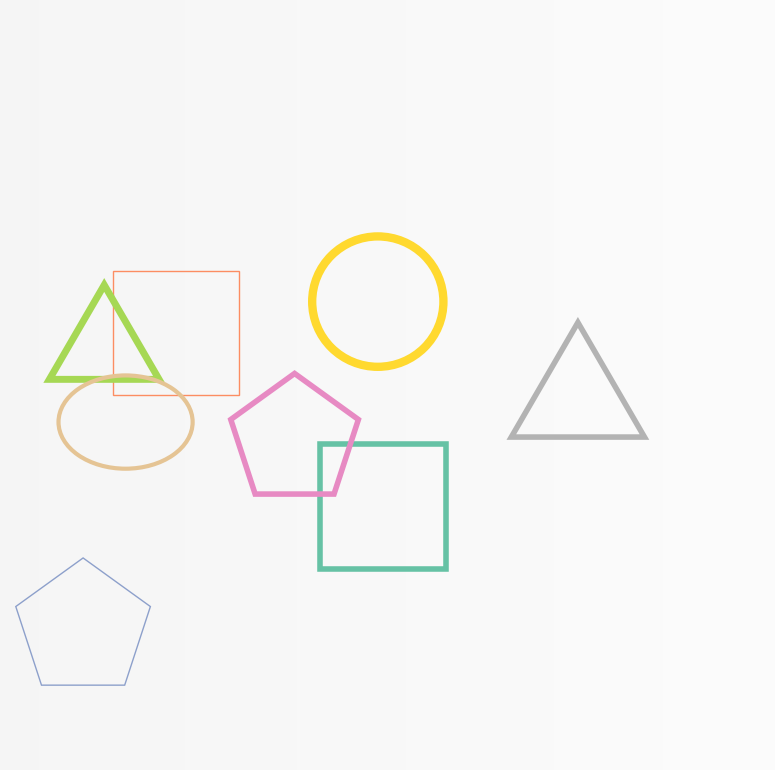[{"shape": "square", "thickness": 2, "radius": 0.41, "center": [0.494, 0.342]}, {"shape": "square", "thickness": 0.5, "radius": 0.4, "center": [0.227, 0.568]}, {"shape": "pentagon", "thickness": 0.5, "radius": 0.46, "center": [0.107, 0.184]}, {"shape": "pentagon", "thickness": 2, "radius": 0.43, "center": [0.38, 0.428]}, {"shape": "triangle", "thickness": 2.5, "radius": 0.41, "center": [0.134, 0.548]}, {"shape": "circle", "thickness": 3, "radius": 0.42, "center": [0.487, 0.608]}, {"shape": "oval", "thickness": 1.5, "radius": 0.43, "center": [0.162, 0.452]}, {"shape": "triangle", "thickness": 2, "radius": 0.5, "center": [0.746, 0.482]}]